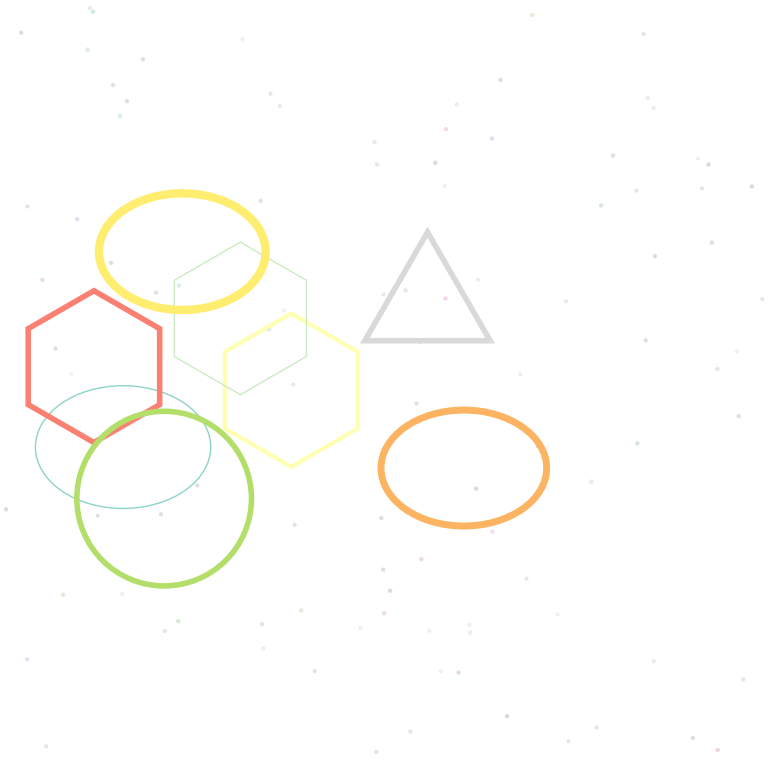[{"shape": "oval", "thickness": 0.5, "radius": 0.57, "center": [0.16, 0.419]}, {"shape": "hexagon", "thickness": 1.5, "radius": 0.5, "center": [0.378, 0.493]}, {"shape": "hexagon", "thickness": 2, "radius": 0.49, "center": [0.122, 0.524]}, {"shape": "oval", "thickness": 2.5, "radius": 0.54, "center": [0.602, 0.392]}, {"shape": "circle", "thickness": 2, "radius": 0.57, "center": [0.213, 0.352]}, {"shape": "triangle", "thickness": 2, "radius": 0.47, "center": [0.555, 0.605]}, {"shape": "hexagon", "thickness": 0.5, "radius": 0.5, "center": [0.312, 0.586]}, {"shape": "oval", "thickness": 3, "radius": 0.54, "center": [0.237, 0.673]}]